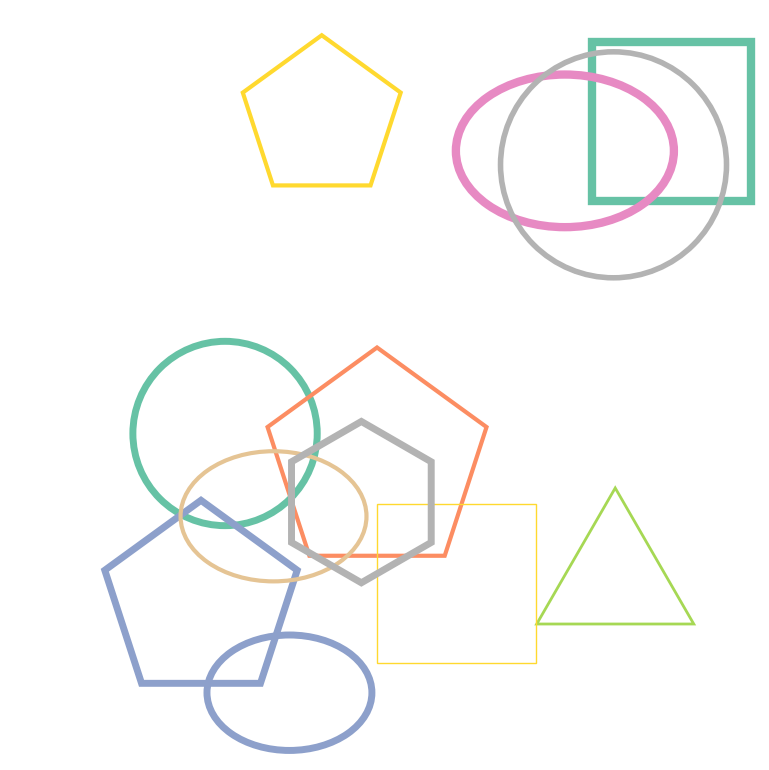[{"shape": "square", "thickness": 3, "radius": 0.52, "center": [0.872, 0.842]}, {"shape": "circle", "thickness": 2.5, "radius": 0.6, "center": [0.292, 0.437]}, {"shape": "pentagon", "thickness": 1.5, "radius": 0.75, "center": [0.49, 0.399]}, {"shape": "pentagon", "thickness": 2.5, "radius": 0.66, "center": [0.261, 0.219]}, {"shape": "oval", "thickness": 2.5, "radius": 0.54, "center": [0.376, 0.1]}, {"shape": "oval", "thickness": 3, "radius": 0.71, "center": [0.734, 0.804]}, {"shape": "triangle", "thickness": 1, "radius": 0.59, "center": [0.799, 0.248]}, {"shape": "square", "thickness": 0.5, "radius": 0.52, "center": [0.593, 0.242]}, {"shape": "pentagon", "thickness": 1.5, "radius": 0.54, "center": [0.418, 0.846]}, {"shape": "oval", "thickness": 1.5, "radius": 0.6, "center": [0.355, 0.329]}, {"shape": "circle", "thickness": 2, "radius": 0.73, "center": [0.797, 0.786]}, {"shape": "hexagon", "thickness": 2.5, "radius": 0.52, "center": [0.469, 0.348]}]